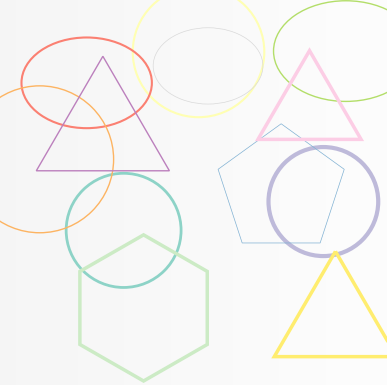[{"shape": "circle", "thickness": 2, "radius": 0.74, "center": [0.319, 0.402]}, {"shape": "circle", "thickness": 1.5, "radius": 0.85, "center": [0.512, 0.865]}, {"shape": "circle", "thickness": 3, "radius": 0.71, "center": [0.834, 0.476]}, {"shape": "oval", "thickness": 1.5, "radius": 0.84, "center": [0.224, 0.785]}, {"shape": "pentagon", "thickness": 0.5, "radius": 0.86, "center": [0.726, 0.507]}, {"shape": "circle", "thickness": 1, "radius": 0.95, "center": [0.102, 0.586]}, {"shape": "oval", "thickness": 1, "radius": 0.93, "center": [0.893, 0.867]}, {"shape": "triangle", "thickness": 2.5, "radius": 0.77, "center": [0.799, 0.715]}, {"shape": "oval", "thickness": 0.5, "radius": 0.71, "center": [0.537, 0.829]}, {"shape": "triangle", "thickness": 1, "radius": 0.99, "center": [0.265, 0.656]}, {"shape": "hexagon", "thickness": 2.5, "radius": 0.95, "center": [0.371, 0.2]}, {"shape": "triangle", "thickness": 2.5, "radius": 0.91, "center": [0.866, 0.165]}]